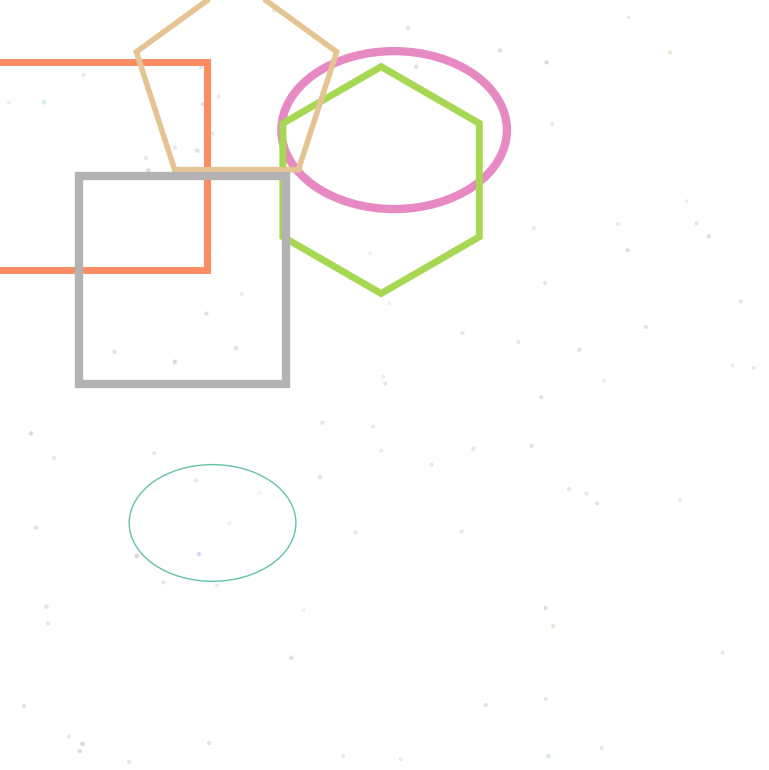[{"shape": "oval", "thickness": 0.5, "radius": 0.54, "center": [0.276, 0.321]}, {"shape": "square", "thickness": 2.5, "radius": 0.68, "center": [0.133, 0.785]}, {"shape": "oval", "thickness": 3, "radius": 0.73, "center": [0.512, 0.831]}, {"shape": "hexagon", "thickness": 2.5, "radius": 0.74, "center": [0.495, 0.766]}, {"shape": "pentagon", "thickness": 2, "radius": 0.68, "center": [0.307, 0.89]}, {"shape": "square", "thickness": 3, "radius": 0.67, "center": [0.237, 0.636]}]